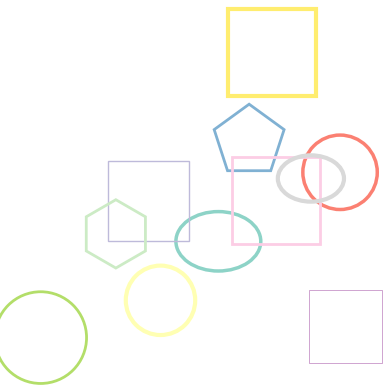[{"shape": "oval", "thickness": 2.5, "radius": 0.55, "center": [0.567, 0.373]}, {"shape": "circle", "thickness": 3, "radius": 0.45, "center": [0.417, 0.22]}, {"shape": "square", "thickness": 1, "radius": 0.52, "center": [0.385, 0.478]}, {"shape": "circle", "thickness": 2.5, "radius": 0.48, "center": [0.883, 0.552]}, {"shape": "pentagon", "thickness": 2, "radius": 0.48, "center": [0.647, 0.634]}, {"shape": "circle", "thickness": 2, "radius": 0.6, "center": [0.106, 0.123]}, {"shape": "square", "thickness": 2, "radius": 0.57, "center": [0.717, 0.479]}, {"shape": "oval", "thickness": 3, "radius": 0.43, "center": [0.808, 0.536]}, {"shape": "square", "thickness": 0.5, "radius": 0.48, "center": [0.897, 0.152]}, {"shape": "hexagon", "thickness": 2, "radius": 0.44, "center": [0.301, 0.393]}, {"shape": "square", "thickness": 3, "radius": 0.57, "center": [0.706, 0.863]}]